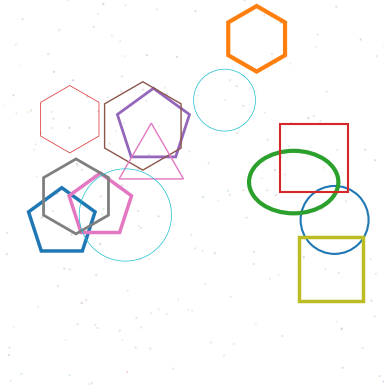[{"shape": "circle", "thickness": 1.5, "radius": 0.44, "center": [0.869, 0.429]}, {"shape": "pentagon", "thickness": 2.5, "radius": 0.45, "center": [0.161, 0.422]}, {"shape": "hexagon", "thickness": 3, "radius": 0.43, "center": [0.667, 0.899]}, {"shape": "oval", "thickness": 3, "radius": 0.58, "center": [0.763, 0.527]}, {"shape": "square", "thickness": 1.5, "radius": 0.44, "center": [0.816, 0.59]}, {"shape": "hexagon", "thickness": 0.5, "radius": 0.44, "center": [0.181, 0.69]}, {"shape": "pentagon", "thickness": 2, "radius": 0.49, "center": [0.399, 0.672]}, {"shape": "hexagon", "thickness": 1, "radius": 0.57, "center": [0.371, 0.673]}, {"shape": "pentagon", "thickness": 2.5, "radius": 0.43, "center": [0.261, 0.465]}, {"shape": "triangle", "thickness": 1, "radius": 0.48, "center": [0.393, 0.584]}, {"shape": "hexagon", "thickness": 2, "radius": 0.49, "center": [0.197, 0.49]}, {"shape": "square", "thickness": 2.5, "radius": 0.41, "center": [0.861, 0.301]}, {"shape": "circle", "thickness": 0.5, "radius": 0.4, "center": [0.583, 0.74]}, {"shape": "circle", "thickness": 0.5, "radius": 0.6, "center": [0.326, 0.442]}]